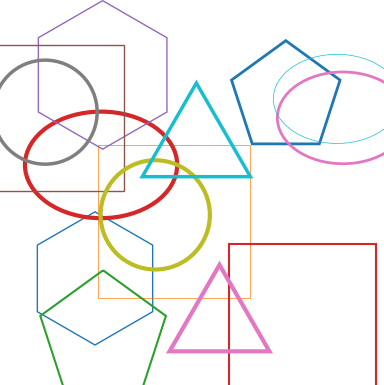[{"shape": "hexagon", "thickness": 1, "radius": 0.86, "center": [0.247, 0.277]}, {"shape": "pentagon", "thickness": 2, "radius": 0.74, "center": [0.742, 0.746]}, {"shape": "square", "thickness": 0.5, "radius": 0.99, "center": [0.453, 0.424]}, {"shape": "pentagon", "thickness": 1.5, "radius": 0.86, "center": [0.268, 0.126]}, {"shape": "square", "thickness": 1.5, "radius": 0.96, "center": [0.786, 0.174]}, {"shape": "oval", "thickness": 3, "radius": 0.99, "center": [0.262, 0.572]}, {"shape": "hexagon", "thickness": 1, "radius": 0.96, "center": [0.267, 0.806]}, {"shape": "square", "thickness": 1, "radius": 0.95, "center": [0.133, 0.693]}, {"shape": "triangle", "thickness": 3, "radius": 0.75, "center": [0.57, 0.162]}, {"shape": "oval", "thickness": 2, "radius": 0.85, "center": [0.891, 0.694]}, {"shape": "circle", "thickness": 2.5, "radius": 0.68, "center": [0.117, 0.709]}, {"shape": "circle", "thickness": 3, "radius": 0.71, "center": [0.403, 0.442]}, {"shape": "oval", "thickness": 0.5, "radius": 0.83, "center": [0.875, 0.743]}, {"shape": "triangle", "thickness": 2.5, "radius": 0.81, "center": [0.51, 0.622]}]